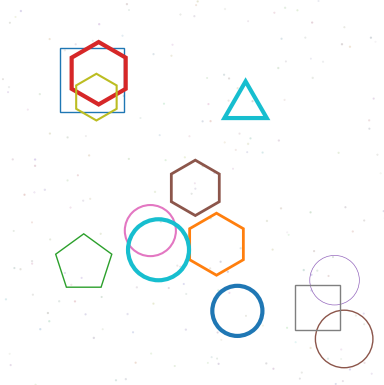[{"shape": "square", "thickness": 1, "radius": 0.41, "center": [0.239, 0.792]}, {"shape": "circle", "thickness": 3, "radius": 0.33, "center": [0.617, 0.193]}, {"shape": "hexagon", "thickness": 2, "radius": 0.4, "center": [0.562, 0.366]}, {"shape": "pentagon", "thickness": 1, "radius": 0.38, "center": [0.217, 0.316]}, {"shape": "hexagon", "thickness": 3, "radius": 0.41, "center": [0.256, 0.81]}, {"shape": "circle", "thickness": 0.5, "radius": 0.32, "center": [0.869, 0.272]}, {"shape": "hexagon", "thickness": 2, "radius": 0.36, "center": [0.507, 0.512]}, {"shape": "circle", "thickness": 1, "radius": 0.37, "center": [0.894, 0.12]}, {"shape": "circle", "thickness": 1.5, "radius": 0.33, "center": [0.391, 0.401]}, {"shape": "square", "thickness": 1, "radius": 0.29, "center": [0.824, 0.202]}, {"shape": "hexagon", "thickness": 1.5, "radius": 0.3, "center": [0.25, 0.748]}, {"shape": "circle", "thickness": 3, "radius": 0.4, "center": [0.412, 0.351]}, {"shape": "triangle", "thickness": 3, "radius": 0.32, "center": [0.638, 0.725]}]